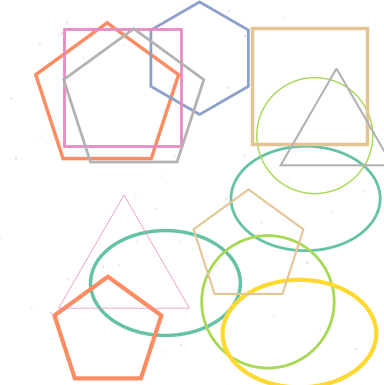[{"shape": "oval", "thickness": 2.5, "radius": 0.97, "center": [0.43, 0.265]}, {"shape": "oval", "thickness": 2, "radius": 0.97, "center": [0.794, 0.485]}, {"shape": "pentagon", "thickness": 2.5, "radius": 0.97, "center": [0.278, 0.746]}, {"shape": "pentagon", "thickness": 3, "radius": 0.73, "center": [0.28, 0.135]}, {"shape": "hexagon", "thickness": 2, "radius": 0.73, "center": [0.518, 0.849]}, {"shape": "triangle", "thickness": 0.5, "radius": 0.98, "center": [0.322, 0.298]}, {"shape": "square", "thickness": 2, "radius": 0.76, "center": [0.318, 0.774]}, {"shape": "circle", "thickness": 2, "radius": 0.86, "center": [0.696, 0.216]}, {"shape": "circle", "thickness": 1, "radius": 0.75, "center": [0.818, 0.648]}, {"shape": "oval", "thickness": 3, "radius": 1.0, "center": [0.778, 0.134]}, {"shape": "pentagon", "thickness": 1.5, "radius": 0.75, "center": [0.645, 0.358]}, {"shape": "square", "thickness": 2.5, "radius": 0.75, "center": [0.804, 0.777]}, {"shape": "triangle", "thickness": 1.5, "radius": 0.84, "center": [0.874, 0.654]}, {"shape": "pentagon", "thickness": 2, "radius": 0.96, "center": [0.347, 0.734]}]